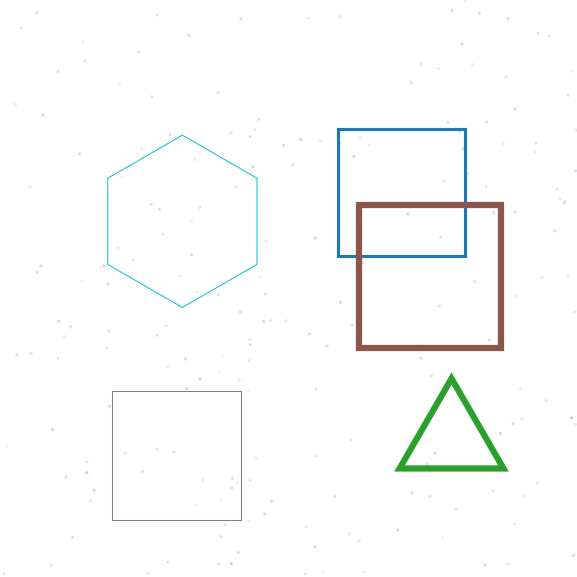[{"shape": "square", "thickness": 1.5, "radius": 0.55, "center": [0.695, 0.666]}, {"shape": "triangle", "thickness": 3, "radius": 0.52, "center": [0.782, 0.24]}, {"shape": "square", "thickness": 3, "radius": 0.62, "center": [0.745, 0.52]}, {"shape": "square", "thickness": 0.5, "radius": 0.56, "center": [0.306, 0.211]}, {"shape": "hexagon", "thickness": 0.5, "radius": 0.75, "center": [0.316, 0.616]}]